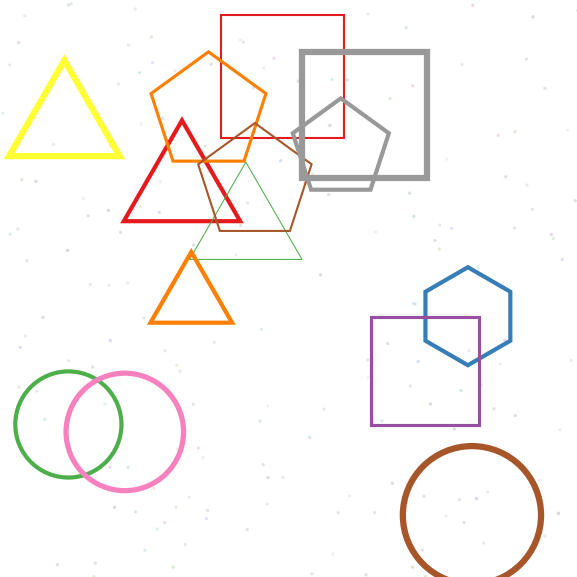[{"shape": "square", "thickness": 1, "radius": 0.53, "center": [0.489, 0.866]}, {"shape": "triangle", "thickness": 2, "radius": 0.58, "center": [0.315, 0.674]}, {"shape": "hexagon", "thickness": 2, "radius": 0.42, "center": [0.81, 0.452]}, {"shape": "triangle", "thickness": 0.5, "radius": 0.56, "center": [0.426, 0.606]}, {"shape": "circle", "thickness": 2, "radius": 0.46, "center": [0.118, 0.264]}, {"shape": "square", "thickness": 1.5, "radius": 0.47, "center": [0.736, 0.357]}, {"shape": "triangle", "thickness": 2, "radius": 0.41, "center": [0.331, 0.481]}, {"shape": "pentagon", "thickness": 1.5, "radius": 0.52, "center": [0.361, 0.805]}, {"shape": "triangle", "thickness": 3, "radius": 0.55, "center": [0.112, 0.784]}, {"shape": "circle", "thickness": 3, "radius": 0.6, "center": [0.817, 0.107]}, {"shape": "pentagon", "thickness": 1, "radius": 0.52, "center": [0.441, 0.683]}, {"shape": "circle", "thickness": 2.5, "radius": 0.51, "center": [0.216, 0.251]}, {"shape": "square", "thickness": 3, "radius": 0.54, "center": [0.631, 0.8]}, {"shape": "pentagon", "thickness": 2, "radius": 0.44, "center": [0.59, 0.741]}]